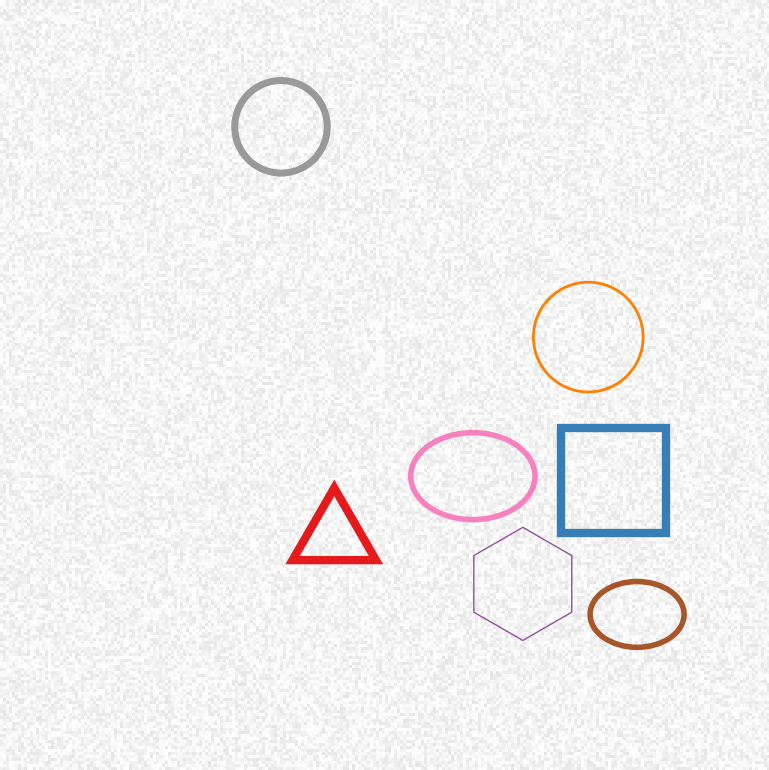[{"shape": "triangle", "thickness": 3, "radius": 0.31, "center": [0.434, 0.304]}, {"shape": "square", "thickness": 3, "radius": 0.34, "center": [0.797, 0.376]}, {"shape": "hexagon", "thickness": 0.5, "radius": 0.37, "center": [0.679, 0.242]}, {"shape": "circle", "thickness": 1, "radius": 0.36, "center": [0.764, 0.562]}, {"shape": "oval", "thickness": 2, "radius": 0.31, "center": [0.827, 0.202]}, {"shape": "oval", "thickness": 2, "radius": 0.4, "center": [0.614, 0.382]}, {"shape": "circle", "thickness": 2.5, "radius": 0.3, "center": [0.365, 0.835]}]